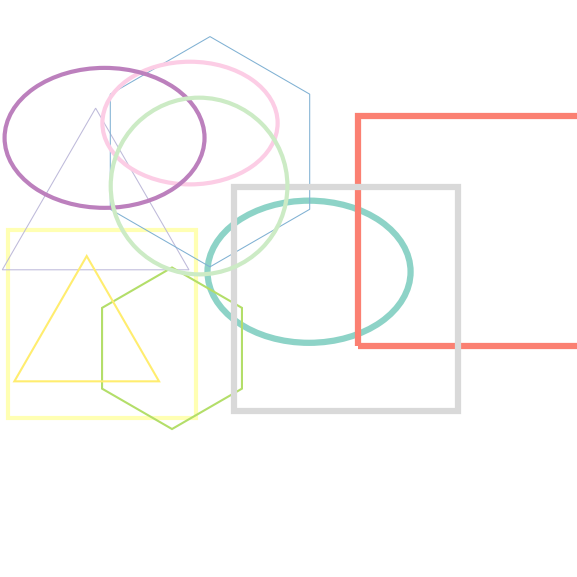[{"shape": "oval", "thickness": 3, "radius": 0.88, "center": [0.535, 0.529]}, {"shape": "square", "thickness": 2, "radius": 0.81, "center": [0.177, 0.438]}, {"shape": "triangle", "thickness": 0.5, "radius": 0.93, "center": [0.166, 0.625]}, {"shape": "square", "thickness": 3, "radius": 1.0, "center": [0.819, 0.599]}, {"shape": "hexagon", "thickness": 0.5, "radius": 1.0, "center": [0.364, 0.736]}, {"shape": "hexagon", "thickness": 1, "radius": 0.7, "center": [0.298, 0.396]}, {"shape": "oval", "thickness": 2, "radius": 0.76, "center": [0.329, 0.786]}, {"shape": "square", "thickness": 3, "radius": 0.97, "center": [0.599, 0.482]}, {"shape": "oval", "thickness": 2, "radius": 0.87, "center": [0.181, 0.76]}, {"shape": "circle", "thickness": 2, "radius": 0.76, "center": [0.345, 0.677]}, {"shape": "triangle", "thickness": 1, "radius": 0.72, "center": [0.15, 0.411]}]